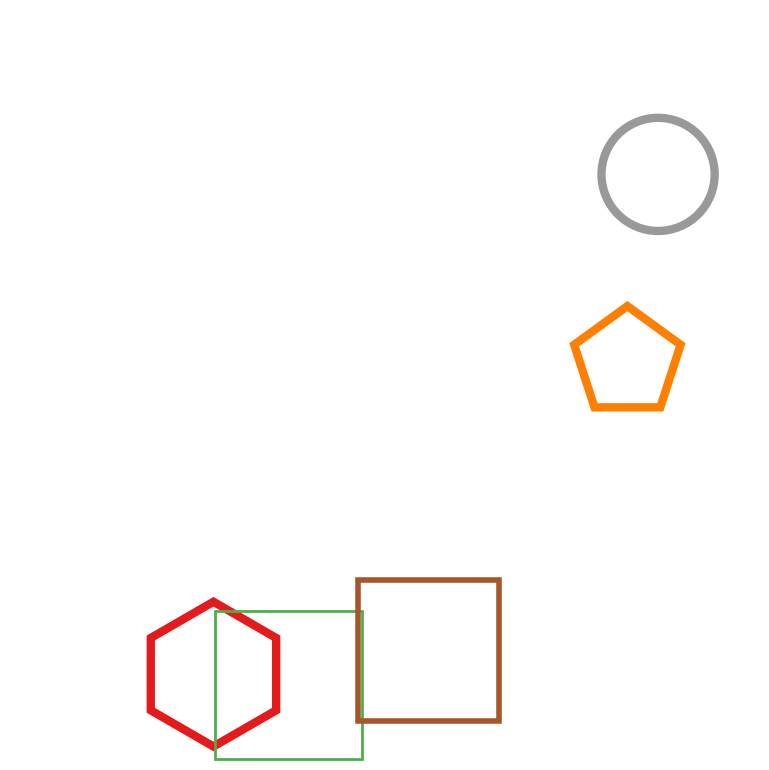[{"shape": "hexagon", "thickness": 3, "radius": 0.47, "center": [0.277, 0.124]}, {"shape": "square", "thickness": 1, "radius": 0.48, "center": [0.375, 0.11]}, {"shape": "pentagon", "thickness": 3, "radius": 0.36, "center": [0.815, 0.53]}, {"shape": "square", "thickness": 2, "radius": 0.46, "center": [0.556, 0.155]}, {"shape": "circle", "thickness": 3, "radius": 0.37, "center": [0.855, 0.774]}]